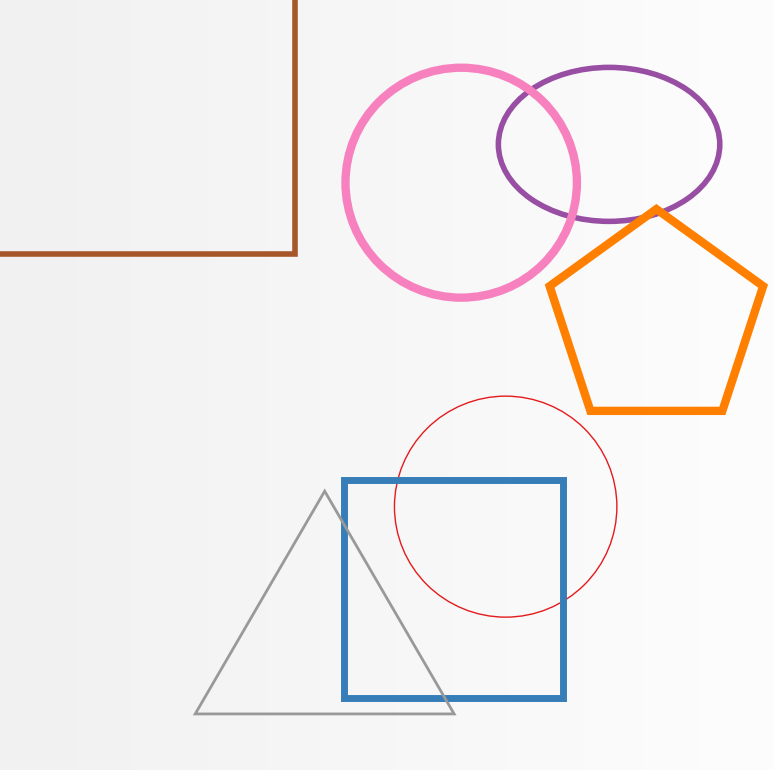[{"shape": "circle", "thickness": 0.5, "radius": 0.72, "center": [0.652, 0.342]}, {"shape": "square", "thickness": 2.5, "radius": 0.71, "center": [0.585, 0.235]}, {"shape": "oval", "thickness": 2, "radius": 0.71, "center": [0.786, 0.812]}, {"shape": "pentagon", "thickness": 3, "radius": 0.72, "center": [0.847, 0.584]}, {"shape": "square", "thickness": 2, "radius": 0.99, "center": [0.182, 0.868]}, {"shape": "circle", "thickness": 3, "radius": 0.75, "center": [0.595, 0.763]}, {"shape": "triangle", "thickness": 1, "radius": 0.96, "center": [0.419, 0.169]}]